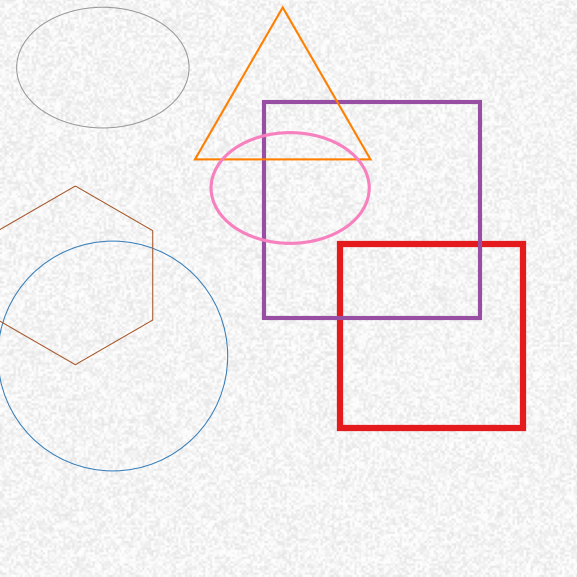[{"shape": "square", "thickness": 3, "radius": 0.79, "center": [0.747, 0.417]}, {"shape": "circle", "thickness": 0.5, "radius": 0.99, "center": [0.195, 0.383]}, {"shape": "square", "thickness": 2, "radius": 0.94, "center": [0.645, 0.636]}, {"shape": "triangle", "thickness": 1, "radius": 0.88, "center": [0.49, 0.811]}, {"shape": "hexagon", "thickness": 0.5, "radius": 0.77, "center": [0.13, 0.522]}, {"shape": "oval", "thickness": 1.5, "radius": 0.68, "center": [0.502, 0.674]}, {"shape": "oval", "thickness": 0.5, "radius": 0.75, "center": [0.178, 0.882]}]